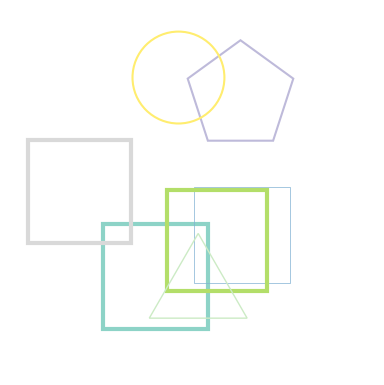[{"shape": "square", "thickness": 3, "radius": 0.68, "center": [0.405, 0.281]}, {"shape": "pentagon", "thickness": 1.5, "radius": 0.72, "center": [0.625, 0.751]}, {"shape": "square", "thickness": 0.5, "radius": 0.62, "center": [0.629, 0.389]}, {"shape": "square", "thickness": 3, "radius": 0.65, "center": [0.564, 0.375]}, {"shape": "square", "thickness": 3, "radius": 0.67, "center": [0.206, 0.503]}, {"shape": "triangle", "thickness": 1, "radius": 0.73, "center": [0.515, 0.247]}, {"shape": "circle", "thickness": 1.5, "radius": 0.6, "center": [0.464, 0.799]}]